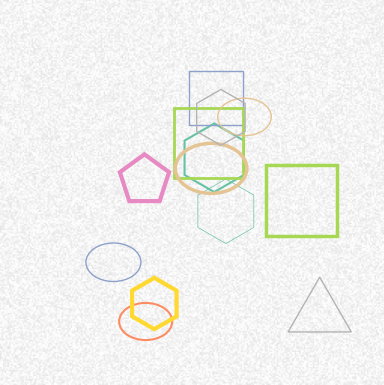[{"shape": "hexagon", "thickness": 0.5, "radius": 0.42, "center": [0.587, 0.451]}, {"shape": "hexagon", "thickness": 1.5, "radius": 0.45, "center": [0.557, 0.59]}, {"shape": "oval", "thickness": 1.5, "radius": 0.34, "center": [0.378, 0.165]}, {"shape": "oval", "thickness": 1, "radius": 0.36, "center": [0.295, 0.319]}, {"shape": "square", "thickness": 1, "radius": 0.35, "center": [0.561, 0.745]}, {"shape": "pentagon", "thickness": 3, "radius": 0.34, "center": [0.375, 0.532]}, {"shape": "square", "thickness": 2, "radius": 0.45, "center": [0.542, 0.629]}, {"shape": "square", "thickness": 2.5, "radius": 0.47, "center": [0.783, 0.479]}, {"shape": "hexagon", "thickness": 3, "radius": 0.33, "center": [0.401, 0.212]}, {"shape": "oval", "thickness": 2.5, "radius": 0.46, "center": [0.548, 0.563]}, {"shape": "oval", "thickness": 1, "radius": 0.35, "center": [0.635, 0.696]}, {"shape": "triangle", "thickness": 1, "radius": 0.47, "center": [0.83, 0.185]}, {"shape": "hexagon", "thickness": 1, "radius": 0.36, "center": [0.574, 0.695]}]